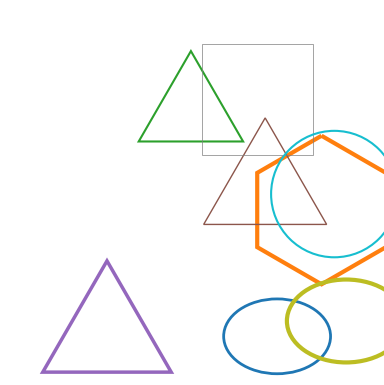[{"shape": "oval", "thickness": 2, "radius": 0.69, "center": [0.72, 0.126]}, {"shape": "hexagon", "thickness": 3, "radius": 0.96, "center": [0.835, 0.454]}, {"shape": "triangle", "thickness": 1.5, "radius": 0.78, "center": [0.496, 0.711]}, {"shape": "triangle", "thickness": 2.5, "radius": 0.96, "center": [0.278, 0.13]}, {"shape": "triangle", "thickness": 1, "radius": 0.92, "center": [0.689, 0.509]}, {"shape": "square", "thickness": 0.5, "radius": 0.72, "center": [0.67, 0.741]}, {"shape": "oval", "thickness": 3, "radius": 0.77, "center": [0.899, 0.166]}, {"shape": "circle", "thickness": 1.5, "radius": 0.82, "center": [0.868, 0.496]}]